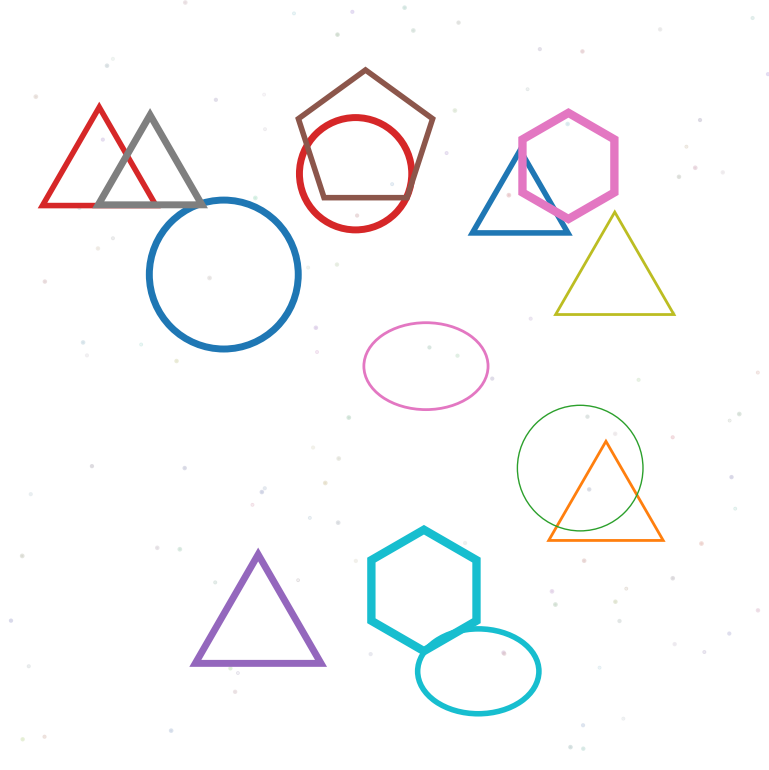[{"shape": "triangle", "thickness": 2, "radius": 0.36, "center": [0.676, 0.733]}, {"shape": "circle", "thickness": 2.5, "radius": 0.48, "center": [0.291, 0.643]}, {"shape": "triangle", "thickness": 1, "radius": 0.43, "center": [0.787, 0.341]}, {"shape": "circle", "thickness": 0.5, "radius": 0.41, "center": [0.753, 0.392]}, {"shape": "circle", "thickness": 2.5, "radius": 0.36, "center": [0.462, 0.774]}, {"shape": "triangle", "thickness": 2, "radius": 0.43, "center": [0.129, 0.776]}, {"shape": "triangle", "thickness": 2.5, "radius": 0.47, "center": [0.335, 0.186]}, {"shape": "pentagon", "thickness": 2, "radius": 0.46, "center": [0.475, 0.817]}, {"shape": "oval", "thickness": 1, "radius": 0.4, "center": [0.553, 0.524]}, {"shape": "hexagon", "thickness": 3, "radius": 0.34, "center": [0.738, 0.785]}, {"shape": "triangle", "thickness": 2.5, "radius": 0.39, "center": [0.195, 0.773]}, {"shape": "triangle", "thickness": 1, "radius": 0.44, "center": [0.798, 0.636]}, {"shape": "oval", "thickness": 2, "radius": 0.39, "center": [0.621, 0.128]}, {"shape": "hexagon", "thickness": 3, "radius": 0.39, "center": [0.551, 0.233]}]